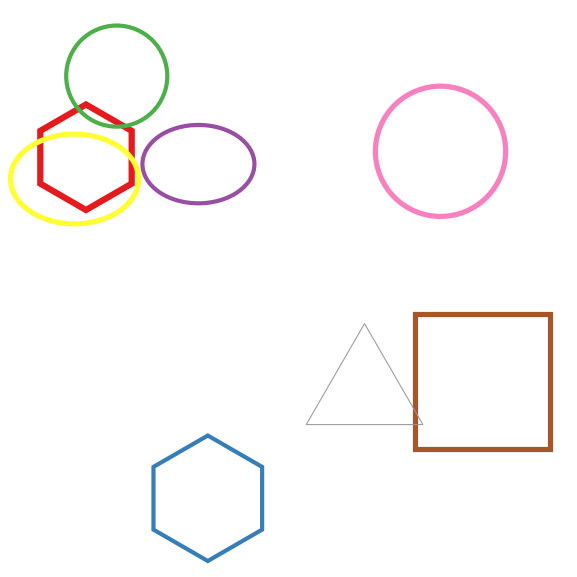[{"shape": "hexagon", "thickness": 3, "radius": 0.46, "center": [0.149, 0.727]}, {"shape": "hexagon", "thickness": 2, "radius": 0.54, "center": [0.36, 0.136]}, {"shape": "circle", "thickness": 2, "radius": 0.44, "center": [0.202, 0.867]}, {"shape": "oval", "thickness": 2, "radius": 0.48, "center": [0.344, 0.715]}, {"shape": "oval", "thickness": 2.5, "radius": 0.55, "center": [0.129, 0.689]}, {"shape": "square", "thickness": 2.5, "radius": 0.58, "center": [0.835, 0.339]}, {"shape": "circle", "thickness": 2.5, "radius": 0.56, "center": [0.763, 0.737]}, {"shape": "triangle", "thickness": 0.5, "radius": 0.58, "center": [0.631, 0.322]}]